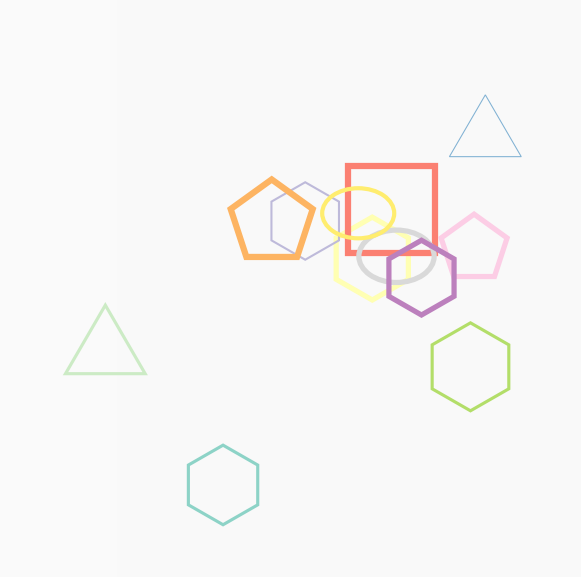[{"shape": "hexagon", "thickness": 1.5, "radius": 0.34, "center": [0.384, 0.159]}, {"shape": "hexagon", "thickness": 2.5, "radius": 0.36, "center": [0.64, 0.551]}, {"shape": "hexagon", "thickness": 1, "radius": 0.34, "center": [0.525, 0.616]}, {"shape": "square", "thickness": 3, "radius": 0.38, "center": [0.674, 0.636]}, {"shape": "triangle", "thickness": 0.5, "radius": 0.36, "center": [0.835, 0.764]}, {"shape": "pentagon", "thickness": 3, "radius": 0.37, "center": [0.467, 0.614]}, {"shape": "hexagon", "thickness": 1.5, "radius": 0.38, "center": [0.809, 0.364]}, {"shape": "pentagon", "thickness": 2.5, "radius": 0.3, "center": [0.816, 0.569]}, {"shape": "oval", "thickness": 2.5, "radius": 0.32, "center": [0.682, 0.555]}, {"shape": "hexagon", "thickness": 2.5, "radius": 0.32, "center": [0.725, 0.518]}, {"shape": "triangle", "thickness": 1.5, "radius": 0.4, "center": [0.181, 0.392]}, {"shape": "oval", "thickness": 2, "radius": 0.31, "center": [0.616, 0.63]}]